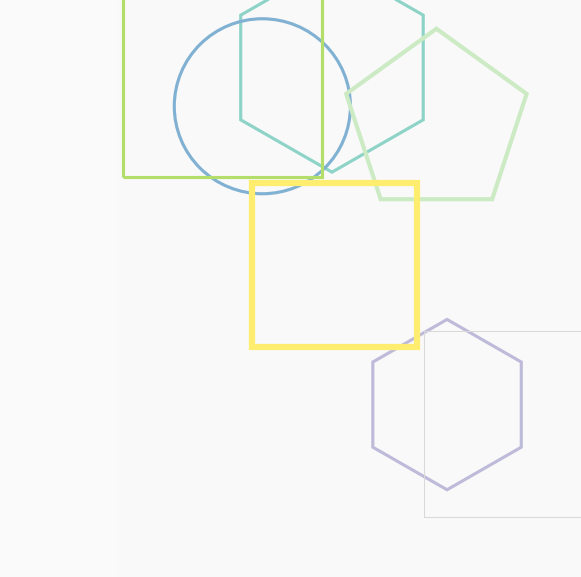[{"shape": "hexagon", "thickness": 1.5, "radius": 0.91, "center": [0.571, 0.882]}, {"shape": "hexagon", "thickness": 1.5, "radius": 0.74, "center": [0.769, 0.299]}, {"shape": "circle", "thickness": 1.5, "radius": 0.76, "center": [0.451, 0.815]}, {"shape": "square", "thickness": 1.5, "radius": 0.86, "center": [0.382, 0.864]}, {"shape": "square", "thickness": 0.5, "radius": 0.81, "center": [0.89, 0.265]}, {"shape": "pentagon", "thickness": 2, "radius": 0.82, "center": [0.751, 0.786]}, {"shape": "square", "thickness": 3, "radius": 0.71, "center": [0.575, 0.54]}]